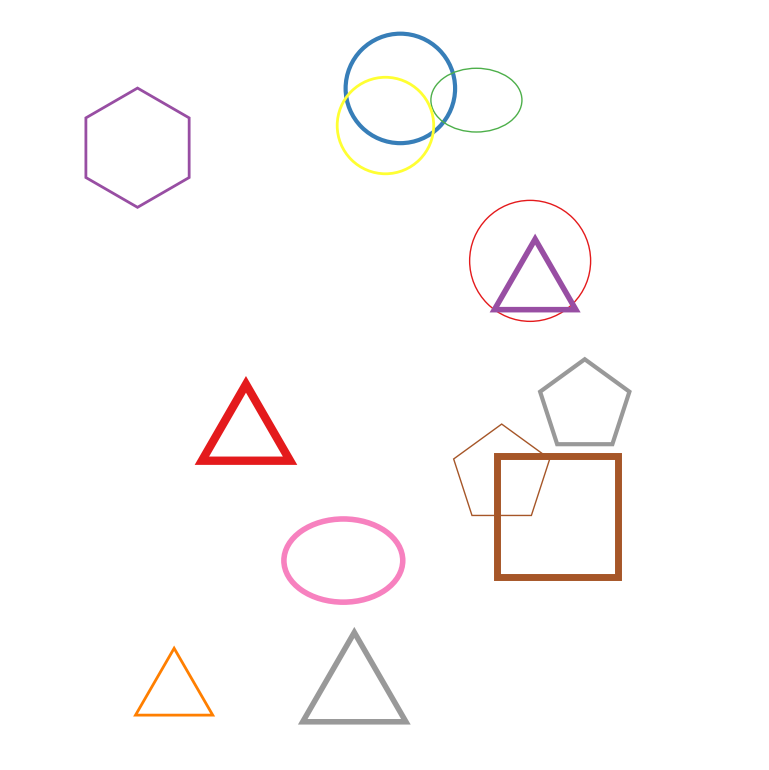[{"shape": "circle", "thickness": 0.5, "radius": 0.39, "center": [0.688, 0.661]}, {"shape": "triangle", "thickness": 3, "radius": 0.33, "center": [0.319, 0.435]}, {"shape": "circle", "thickness": 1.5, "radius": 0.36, "center": [0.52, 0.885]}, {"shape": "oval", "thickness": 0.5, "radius": 0.3, "center": [0.619, 0.87]}, {"shape": "triangle", "thickness": 2, "radius": 0.31, "center": [0.695, 0.628]}, {"shape": "hexagon", "thickness": 1, "radius": 0.39, "center": [0.179, 0.808]}, {"shape": "triangle", "thickness": 1, "radius": 0.29, "center": [0.226, 0.1]}, {"shape": "circle", "thickness": 1, "radius": 0.31, "center": [0.501, 0.837]}, {"shape": "square", "thickness": 2.5, "radius": 0.39, "center": [0.724, 0.329]}, {"shape": "pentagon", "thickness": 0.5, "radius": 0.33, "center": [0.652, 0.384]}, {"shape": "oval", "thickness": 2, "radius": 0.39, "center": [0.446, 0.272]}, {"shape": "pentagon", "thickness": 1.5, "radius": 0.3, "center": [0.759, 0.472]}, {"shape": "triangle", "thickness": 2, "radius": 0.39, "center": [0.46, 0.101]}]